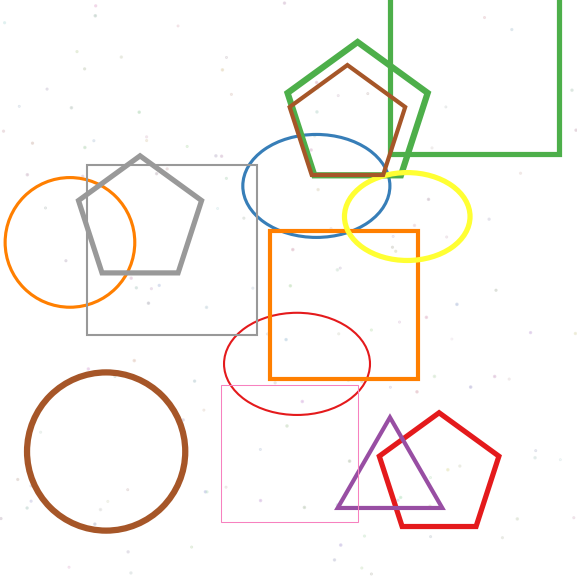[{"shape": "pentagon", "thickness": 2.5, "radius": 0.54, "center": [0.76, 0.176]}, {"shape": "oval", "thickness": 1, "radius": 0.63, "center": [0.514, 0.369]}, {"shape": "oval", "thickness": 1.5, "radius": 0.64, "center": [0.548, 0.677]}, {"shape": "square", "thickness": 2.5, "radius": 0.73, "center": [0.821, 0.878]}, {"shape": "pentagon", "thickness": 3, "radius": 0.64, "center": [0.619, 0.799]}, {"shape": "triangle", "thickness": 2, "radius": 0.52, "center": [0.675, 0.172]}, {"shape": "square", "thickness": 2, "radius": 0.64, "center": [0.596, 0.471]}, {"shape": "circle", "thickness": 1.5, "radius": 0.56, "center": [0.121, 0.579]}, {"shape": "oval", "thickness": 2.5, "radius": 0.54, "center": [0.705, 0.624]}, {"shape": "circle", "thickness": 3, "radius": 0.68, "center": [0.184, 0.217]}, {"shape": "pentagon", "thickness": 2, "radius": 0.53, "center": [0.602, 0.781]}, {"shape": "square", "thickness": 0.5, "radius": 0.59, "center": [0.501, 0.214]}, {"shape": "square", "thickness": 1, "radius": 0.74, "center": [0.299, 0.566]}, {"shape": "pentagon", "thickness": 2.5, "radius": 0.56, "center": [0.243, 0.617]}]